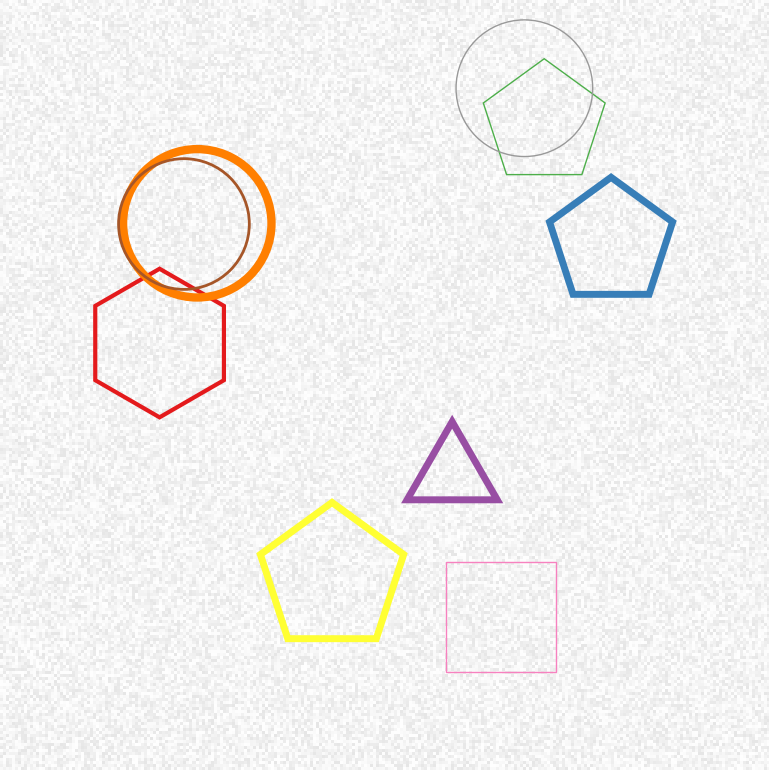[{"shape": "hexagon", "thickness": 1.5, "radius": 0.48, "center": [0.207, 0.554]}, {"shape": "pentagon", "thickness": 2.5, "radius": 0.42, "center": [0.794, 0.686]}, {"shape": "pentagon", "thickness": 0.5, "radius": 0.42, "center": [0.707, 0.841]}, {"shape": "triangle", "thickness": 2.5, "radius": 0.34, "center": [0.587, 0.385]}, {"shape": "circle", "thickness": 3, "radius": 0.48, "center": [0.256, 0.71]}, {"shape": "pentagon", "thickness": 2.5, "radius": 0.49, "center": [0.431, 0.25]}, {"shape": "circle", "thickness": 1, "radius": 0.42, "center": [0.239, 0.709]}, {"shape": "square", "thickness": 0.5, "radius": 0.36, "center": [0.651, 0.198]}, {"shape": "circle", "thickness": 0.5, "radius": 0.44, "center": [0.681, 0.885]}]